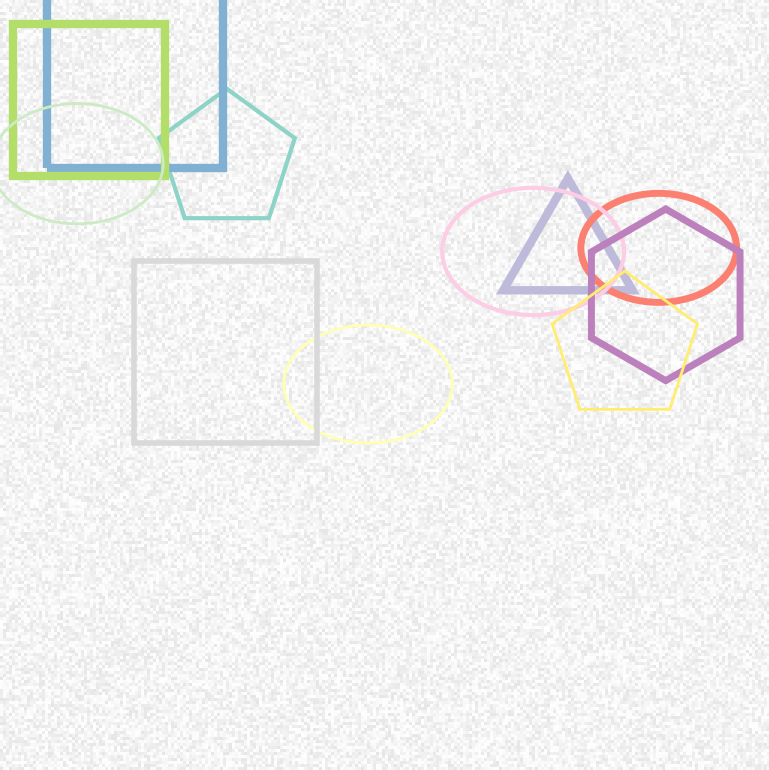[{"shape": "pentagon", "thickness": 1.5, "radius": 0.46, "center": [0.295, 0.792]}, {"shape": "oval", "thickness": 1, "radius": 0.55, "center": [0.478, 0.501]}, {"shape": "triangle", "thickness": 3, "radius": 0.48, "center": [0.738, 0.672]}, {"shape": "oval", "thickness": 2.5, "radius": 0.51, "center": [0.855, 0.678]}, {"shape": "square", "thickness": 3, "radius": 0.57, "center": [0.176, 0.897]}, {"shape": "square", "thickness": 3, "radius": 0.49, "center": [0.116, 0.87]}, {"shape": "oval", "thickness": 1.5, "radius": 0.59, "center": [0.692, 0.673]}, {"shape": "square", "thickness": 2, "radius": 0.59, "center": [0.293, 0.543]}, {"shape": "hexagon", "thickness": 2.5, "radius": 0.56, "center": [0.865, 0.617]}, {"shape": "oval", "thickness": 1, "radius": 0.56, "center": [0.1, 0.787]}, {"shape": "pentagon", "thickness": 1, "radius": 0.5, "center": [0.811, 0.549]}]